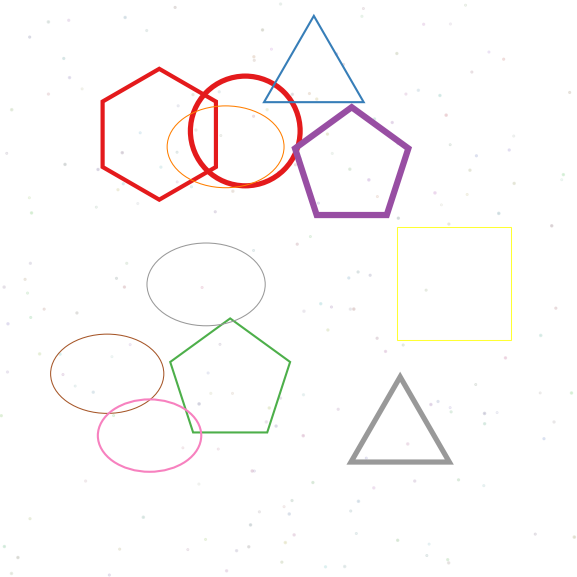[{"shape": "circle", "thickness": 2.5, "radius": 0.47, "center": [0.425, 0.772]}, {"shape": "hexagon", "thickness": 2, "radius": 0.57, "center": [0.276, 0.767]}, {"shape": "triangle", "thickness": 1, "radius": 0.5, "center": [0.543, 0.872]}, {"shape": "pentagon", "thickness": 1, "radius": 0.55, "center": [0.399, 0.339]}, {"shape": "pentagon", "thickness": 3, "radius": 0.52, "center": [0.609, 0.71]}, {"shape": "oval", "thickness": 0.5, "radius": 0.51, "center": [0.391, 0.745]}, {"shape": "square", "thickness": 0.5, "radius": 0.49, "center": [0.787, 0.508]}, {"shape": "oval", "thickness": 0.5, "radius": 0.49, "center": [0.186, 0.352]}, {"shape": "oval", "thickness": 1, "radius": 0.45, "center": [0.259, 0.245]}, {"shape": "triangle", "thickness": 2.5, "radius": 0.49, "center": [0.693, 0.248]}, {"shape": "oval", "thickness": 0.5, "radius": 0.51, "center": [0.357, 0.507]}]